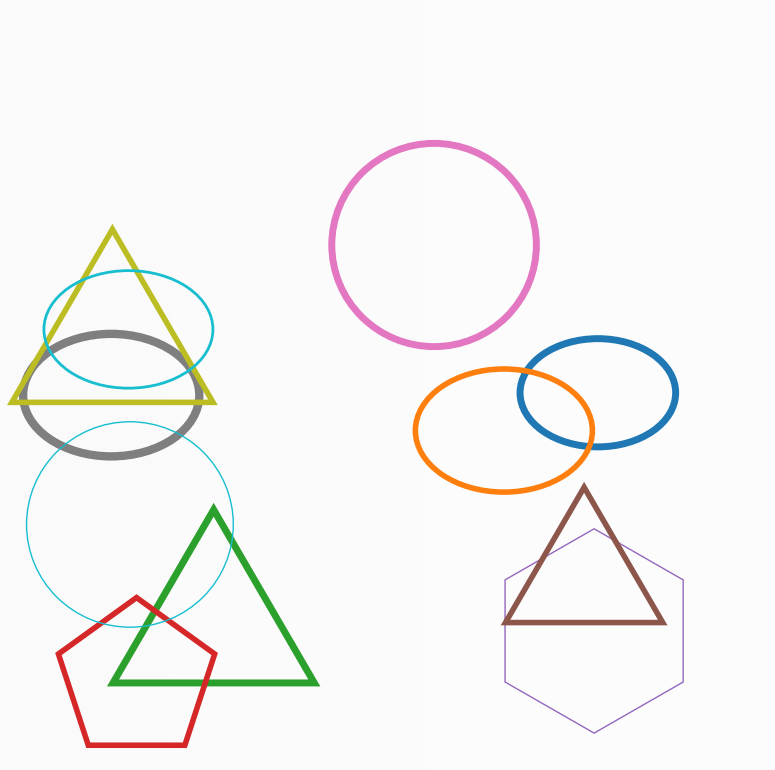[{"shape": "oval", "thickness": 2.5, "radius": 0.5, "center": [0.771, 0.49]}, {"shape": "oval", "thickness": 2, "radius": 0.57, "center": [0.65, 0.441]}, {"shape": "triangle", "thickness": 2.5, "radius": 0.75, "center": [0.276, 0.188]}, {"shape": "pentagon", "thickness": 2, "radius": 0.53, "center": [0.176, 0.118]}, {"shape": "hexagon", "thickness": 0.5, "radius": 0.66, "center": [0.767, 0.181]}, {"shape": "triangle", "thickness": 2, "radius": 0.59, "center": [0.754, 0.25]}, {"shape": "circle", "thickness": 2.5, "radius": 0.66, "center": [0.56, 0.682]}, {"shape": "oval", "thickness": 3, "radius": 0.57, "center": [0.143, 0.487]}, {"shape": "triangle", "thickness": 2, "radius": 0.75, "center": [0.145, 0.552]}, {"shape": "circle", "thickness": 0.5, "radius": 0.67, "center": [0.168, 0.319]}, {"shape": "oval", "thickness": 1, "radius": 0.55, "center": [0.166, 0.572]}]